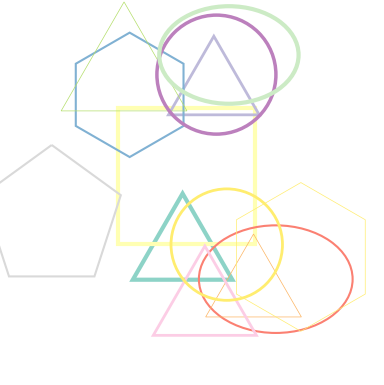[{"shape": "triangle", "thickness": 3, "radius": 0.75, "center": [0.474, 0.348]}, {"shape": "square", "thickness": 3, "radius": 0.89, "center": [0.484, 0.543]}, {"shape": "triangle", "thickness": 2, "radius": 0.68, "center": [0.555, 0.77]}, {"shape": "oval", "thickness": 1.5, "radius": 1.0, "center": [0.716, 0.275]}, {"shape": "hexagon", "thickness": 1.5, "radius": 0.81, "center": [0.337, 0.754]}, {"shape": "triangle", "thickness": 0.5, "radius": 0.72, "center": [0.658, 0.249]}, {"shape": "triangle", "thickness": 0.5, "radius": 0.94, "center": [0.322, 0.806]}, {"shape": "triangle", "thickness": 2, "radius": 0.77, "center": [0.532, 0.206]}, {"shape": "pentagon", "thickness": 1.5, "radius": 0.94, "center": [0.134, 0.435]}, {"shape": "circle", "thickness": 2.5, "radius": 0.77, "center": [0.562, 0.806]}, {"shape": "oval", "thickness": 3, "radius": 0.9, "center": [0.595, 0.857]}, {"shape": "hexagon", "thickness": 0.5, "radius": 0.97, "center": [0.781, 0.333]}, {"shape": "circle", "thickness": 2, "radius": 0.72, "center": [0.589, 0.365]}]